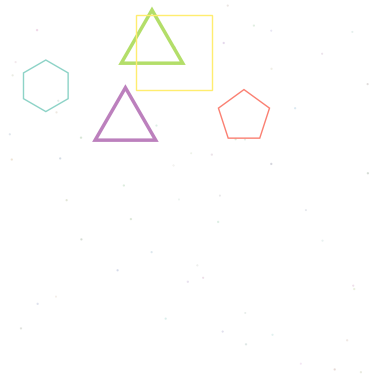[{"shape": "hexagon", "thickness": 1, "radius": 0.33, "center": [0.119, 0.777]}, {"shape": "pentagon", "thickness": 1, "radius": 0.35, "center": [0.634, 0.698]}, {"shape": "triangle", "thickness": 2.5, "radius": 0.46, "center": [0.395, 0.882]}, {"shape": "triangle", "thickness": 2.5, "radius": 0.45, "center": [0.326, 0.681]}, {"shape": "square", "thickness": 1, "radius": 0.49, "center": [0.452, 0.863]}]